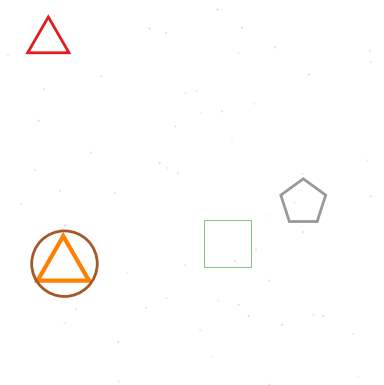[{"shape": "triangle", "thickness": 2, "radius": 0.31, "center": [0.126, 0.894]}, {"shape": "square", "thickness": 0.5, "radius": 0.31, "center": [0.59, 0.367]}, {"shape": "triangle", "thickness": 3, "radius": 0.39, "center": [0.164, 0.31]}, {"shape": "circle", "thickness": 2, "radius": 0.43, "center": [0.167, 0.315]}, {"shape": "pentagon", "thickness": 2, "radius": 0.31, "center": [0.788, 0.474]}]